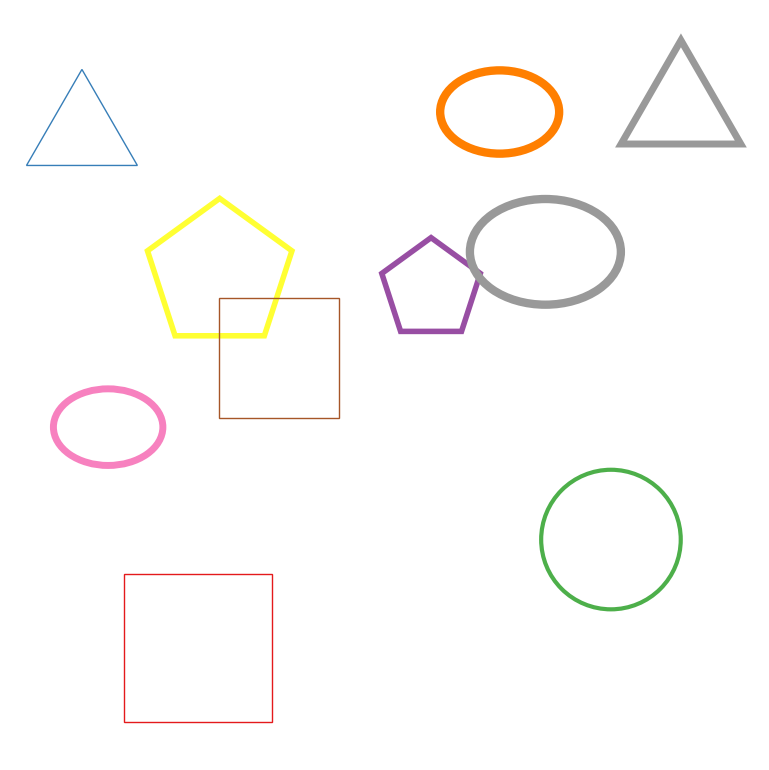[{"shape": "square", "thickness": 0.5, "radius": 0.48, "center": [0.257, 0.158]}, {"shape": "triangle", "thickness": 0.5, "radius": 0.42, "center": [0.106, 0.827]}, {"shape": "circle", "thickness": 1.5, "radius": 0.45, "center": [0.793, 0.299]}, {"shape": "pentagon", "thickness": 2, "radius": 0.34, "center": [0.56, 0.624]}, {"shape": "oval", "thickness": 3, "radius": 0.39, "center": [0.649, 0.855]}, {"shape": "pentagon", "thickness": 2, "radius": 0.49, "center": [0.285, 0.644]}, {"shape": "square", "thickness": 0.5, "radius": 0.39, "center": [0.363, 0.535]}, {"shape": "oval", "thickness": 2.5, "radius": 0.36, "center": [0.14, 0.445]}, {"shape": "oval", "thickness": 3, "radius": 0.49, "center": [0.708, 0.673]}, {"shape": "triangle", "thickness": 2.5, "radius": 0.45, "center": [0.884, 0.858]}]